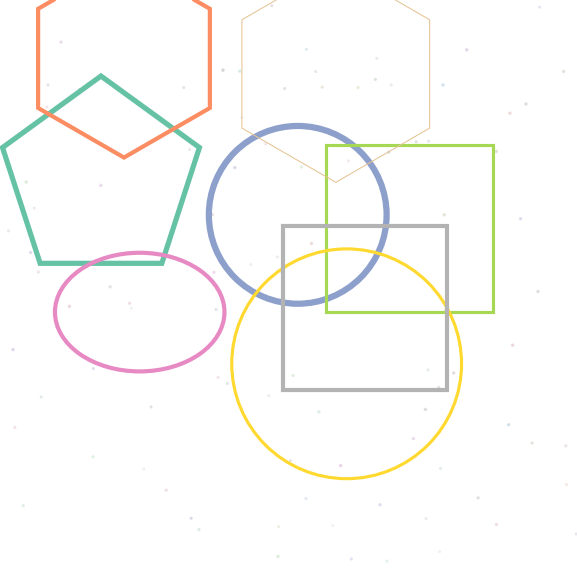[{"shape": "pentagon", "thickness": 2.5, "radius": 0.9, "center": [0.175, 0.688]}, {"shape": "hexagon", "thickness": 2, "radius": 0.86, "center": [0.215, 0.898]}, {"shape": "circle", "thickness": 3, "radius": 0.77, "center": [0.516, 0.627]}, {"shape": "oval", "thickness": 2, "radius": 0.73, "center": [0.242, 0.459]}, {"shape": "square", "thickness": 1.5, "radius": 0.72, "center": [0.709, 0.603]}, {"shape": "circle", "thickness": 1.5, "radius": 0.99, "center": [0.6, 0.369]}, {"shape": "hexagon", "thickness": 0.5, "radius": 0.94, "center": [0.581, 0.871]}, {"shape": "square", "thickness": 2, "radius": 0.71, "center": [0.631, 0.465]}]